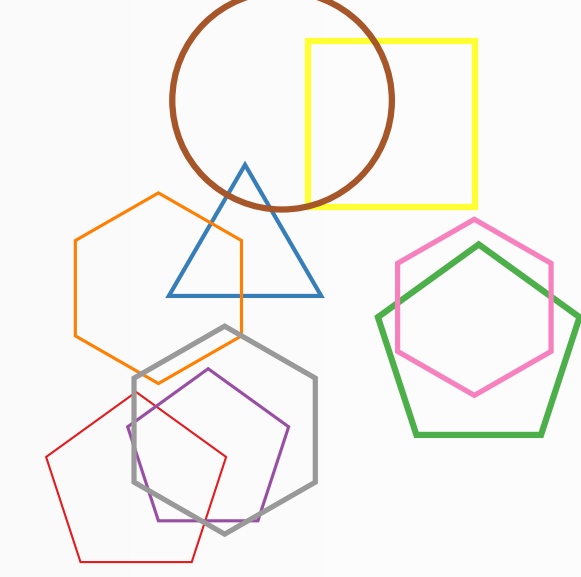[{"shape": "pentagon", "thickness": 1, "radius": 0.81, "center": [0.234, 0.158]}, {"shape": "triangle", "thickness": 2, "radius": 0.76, "center": [0.422, 0.562]}, {"shape": "pentagon", "thickness": 3, "radius": 0.91, "center": [0.824, 0.394]}, {"shape": "pentagon", "thickness": 1.5, "radius": 0.73, "center": [0.358, 0.215]}, {"shape": "hexagon", "thickness": 1.5, "radius": 0.83, "center": [0.273, 0.5]}, {"shape": "square", "thickness": 3, "radius": 0.72, "center": [0.673, 0.784]}, {"shape": "circle", "thickness": 3, "radius": 0.94, "center": [0.485, 0.825]}, {"shape": "hexagon", "thickness": 2.5, "radius": 0.76, "center": [0.816, 0.467]}, {"shape": "hexagon", "thickness": 2.5, "radius": 0.9, "center": [0.387, 0.254]}]